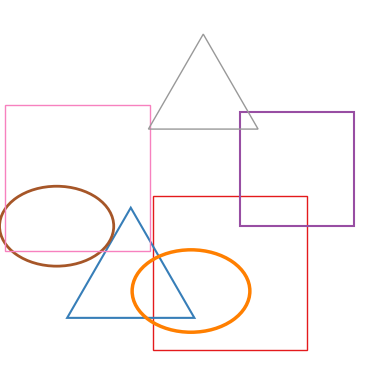[{"shape": "square", "thickness": 1, "radius": 1.0, "center": [0.598, 0.29]}, {"shape": "triangle", "thickness": 1.5, "radius": 0.95, "center": [0.34, 0.27]}, {"shape": "square", "thickness": 1.5, "radius": 0.74, "center": [0.771, 0.561]}, {"shape": "oval", "thickness": 2.5, "radius": 0.76, "center": [0.496, 0.244]}, {"shape": "oval", "thickness": 2, "radius": 0.74, "center": [0.147, 0.412]}, {"shape": "square", "thickness": 1, "radius": 0.94, "center": [0.202, 0.538]}, {"shape": "triangle", "thickness": 1, "radius": 0.82, "center": [0.528, 0.747]}]